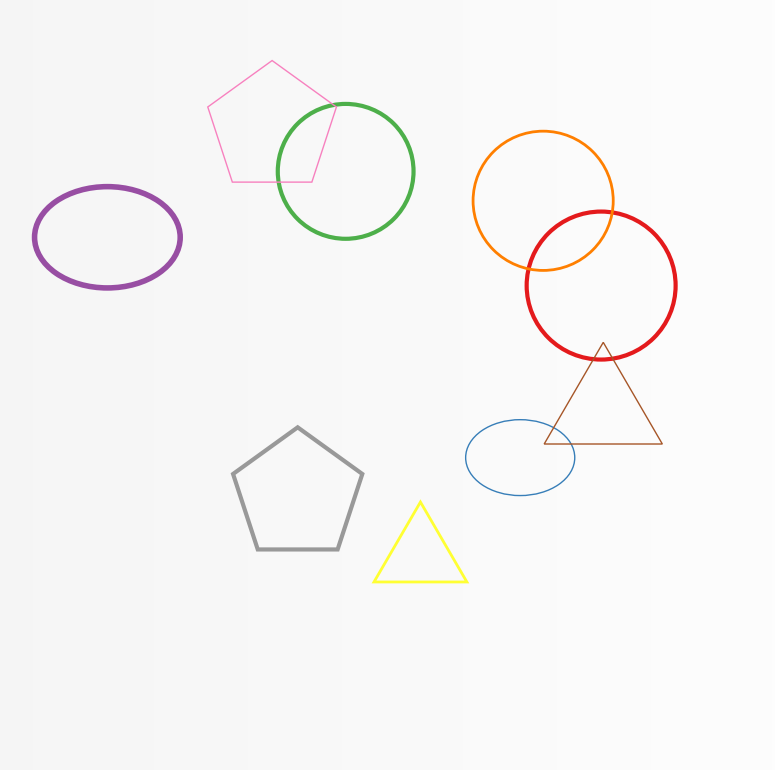[{"shape": "circle", "thickness": 1.5, "radius": 0.48, "center": [0.776, 0.629]}, {"shape": "oval", "thickness": 0.5, "radius": 0.35, "center": [0.671, 0.406]}, {"shape": "circle", "thickness": 1.5, "radius": 0.44, "center": [0.446, 0.777]}, {"shape": "oval", "thickness": 2, "radius": 0.47, "center": [0.139, 0.692]}, {"shape": "circle", "thickness": 1, "radius": 0.45, "center": [0.701, 0.739]}, {"shape": "triangle", "thickness": 1, "radius": 0.35, "center": [0.543, 0.279]}, {"shape": "triangle", "thickness": 0.5, "radius": 0.44, "center": [0.778, 0.467]}, {"shape": "pentagon", "thickness": 0.5, "radius": 0.44, "center": [0.351, 0.834]}, {"shape": "pentagon", "thickness": 1.5, "radius": 0.44, "center": [0.384, 0.357]}]